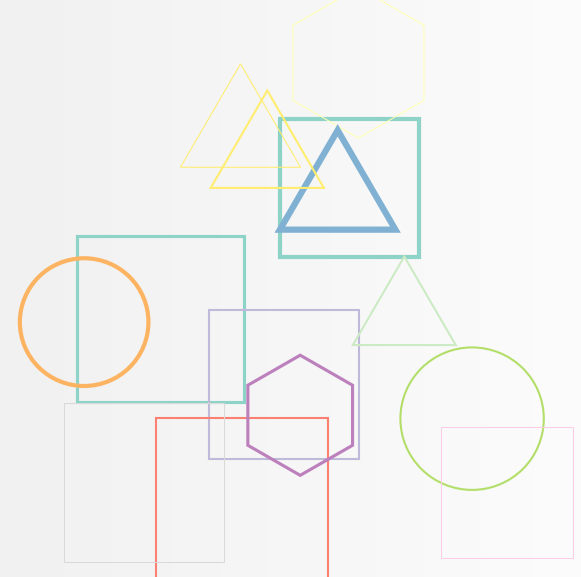[{"shape": "square", "thickness": 2, "radius": 0.6, "center": [0.601, 0.674]}, {"shape": "square", "thickness": 1.5, "radius": 0.72, "center": [0.276, 0.447]}, {"shape": "hexagon", "thickness": 0.5, "radius": 0.65, "center": [0.617, 0.89]}, {"shape": "square", "thickness": 1, "radius": 0.64, "center": [0.489, 0.333]}, {"shape": "square", "thickness": 1, "radius": 0.74, "center": [0.417, 0.126]}, {"shape": "triangle", "thickness": 3, "radius": 0.57, "center": [0.581, 0.659]}, {"shape": "circle", "thickness": 2, "radius": 0.55, "center": [0.145, 0.441]}, {"shape": "circle", "thickness": 1, "radius": 0.62, "center": [0.812, 0.274]}, {"shape": "square", "thickness": 0.5, "radius": 0.57, "center": [0.873, 0.147]}, {"shape": "square", "thickness": 0.5, "radius": 0.69, "center": [0.247, 0.164]}, {"shape": "hexagon", "thickness": 1.5, "radius": 0.52, "center": [0.516, 0.28]}, {"shape": "triangle", "thickness": 1, "radius": 0.51, "center": [0.696, 0.453]}, {"shape": "triangle", "thickness": 0.5, "radius": 0.6, "center": [0.414, 0.769]}, {"shape": "triangle", "thickness": 1, "radius": 0.56, "center": [0.46, 0.73]}]